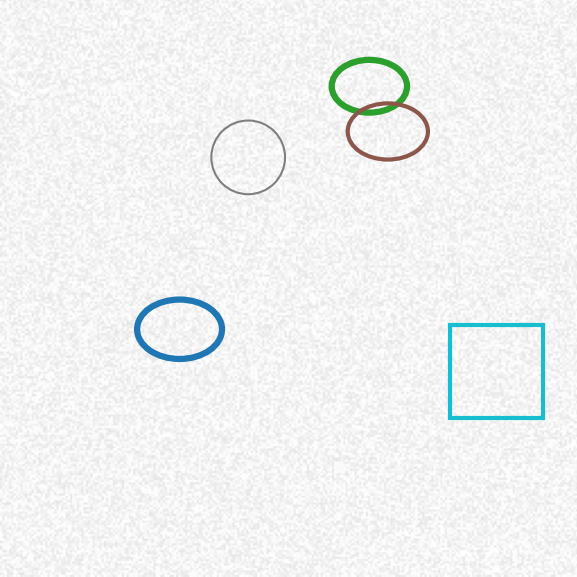[{"shape": "oval", "thickness": 3, "radius": 0.37, "center": [0.311, 0.429]}, {"shape": "oval", "thickness": 3, "radius": 0.33, "center": [0.64, 0.85]}, {"shape": "oval", "thickness": 2, "radius": 0.35, "center": [0.672, 0.771]}, {"shape": "circle", "thickness": 1, "radius": 0.32, "center": [0.43, 0.727]}, {"shape": "square", "thickness": 2, "radius": 0.4, "center": [0.859, 0.356]}]